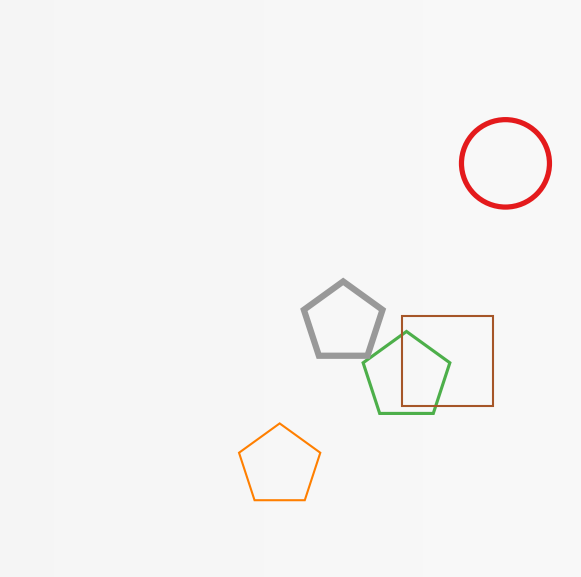[{"shape": "circle", "thickness": 2.5, "radius": 0.38, "center": [0.87, 0.716]}, {"shape": "pentagon", "thickness": 1.5, "radius": 0.39, "center": [0.699, 0.347]}, {"shape": "pentagon", "thickness": 1, "radius": 0.37, "center": [0.481, 0.192]}, {"shape": "square", "thickness": 1, "radius": 0.39, "center": [0.77, 0.374]}, {"shape": "pentagon", "thickness": 3, "radius": 0.36, "center": [0.59, 0.441]}]